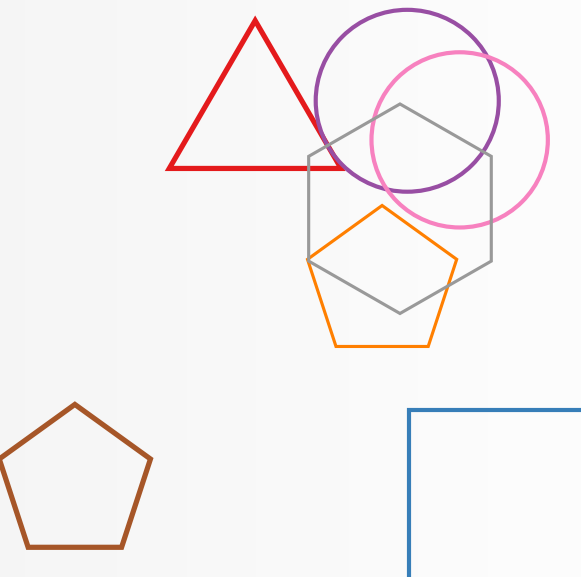[{"shape": "triangle", "thickness": 2.5, "radius": 0.85, "center": [0.439, 0.793]}, {"shape": "square", "thickness": 2, "radius": 0.78, "center": [0.859, 0.134]}, {"shape": "circle", "thickness": 2, "radius": 0.79, "center": [0.701, 0.825]}, {"shape": "pentagon", "thickness": 1.5, "radius": 0.67, "center": [0.657, 0.508]}, {"shape": "pentagon", "thickness": 2.5, "radius": 0.68, "center": [0.129, 0.162]}, {"shape": "circle", "thickness": 2, "radius": 0.76, "center": [0.791, 0.757]}, {"shape": "hexagon", "thickness": 1.5, "radius": 0.91, "center": [0.688, 0.638]}]